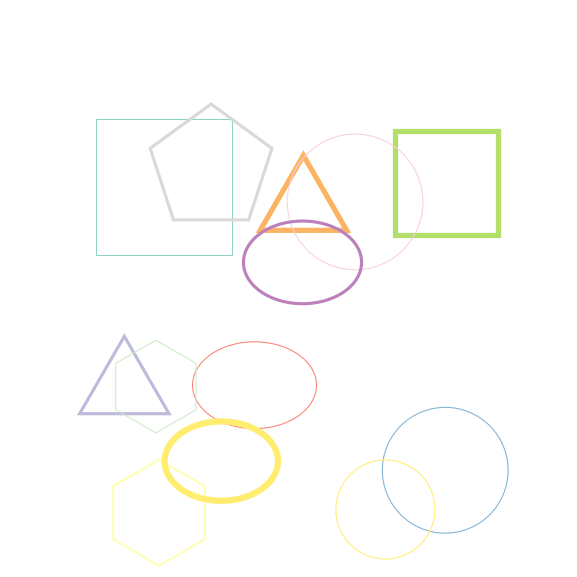[{"shape": "square", "thickness": 0.5, "radius": 0.59, "center": [0.284, 0.676]}, {"shape": "hexagon", "thickness": 1, "radius": 0.46, "center": [0.275, 0.111]}, {"shape": "triangle", "thickness": 1.5, "radius": 0.45, "center": [0.215, 0.327]}, {"shape": "oval", "thickness": 0.5, "radius": 0.54, "center": [0.441, 0.332]}, {"shape": "circle", "thickness": 0.5, "radius": 0.54, "center": [0.771, 0.185]}, {"shape": "triangle", "thickness": 2.5, "radius": 0.43, "center": [0.525, 0.643]}, {"shape": "square", "thickness": 2.5, "radius": 0.45, "center": [0.773, 0.683]}, {"shape": "circle", "thickness": 0.5, "radius": 0.59, "center": [0.615, 0.649]}, {"shape": "pentagon", "thickness": 1.5, "radius": 0.55, "center": [0.366, 0.708]}, {"shape": "oval", "thickness": 1.5, "radius": 0.51, "center": [0.524, 0.545]}, {"shape": "hexagon", "thickness": 0.5, "radius": 0.4, "center": [0.27, 0.33]}, {"shape": "circle", "thickness": 0.5, "radius": 0.43, "center": [0.667, 0.117]}, {"shape": "oval", "thickness": 3, "radius": 0.49, "center": [0.383, 0.201]}]